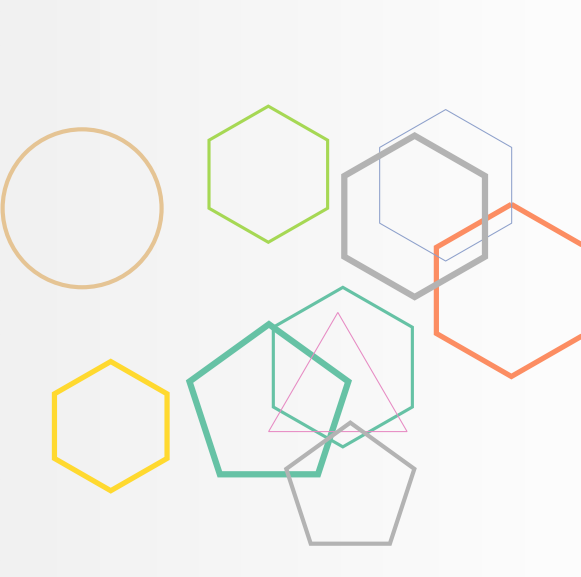[{"shape": "hexagon", "thickness": 1.5, "radius": 0.69, "center": [0.59, 0.363]}, {"shape": "pentagon", "thickness": 3, "radius": 0.72, "center": [0.463, 0.294]}, {"shape": "hexagon", "thickness": 2.5, "radius": 0.75, "center": [0.88, 0.496]}, {"shape": "hexagon", "thickness": 0.5, "radius": 0.66, "center": [0.767, 0.678]}, {"shape": "triangle", "thickness": 0.5, "radius": 0.69, "center": [0.581, 0.321]}, {"shape": "hexagon", "thickness": 1.5, "radius": 0.59, "center": [0.462, 0.697]}, {"shape": "hexagon", "thickness": 2.5, "radius": 0.56, "center": [0.191, 0.261]}, {"shape": "circle", "thickness": 2, "radius": 0.68, "center": [0.141, 0.638]}, {"shape": "hexagon", "thickness": 3, "radius": 0.7, "center": [0.713, 0.625]}, {"shape": "pentagon", "thickness": 2, "radius": 0.58, "center": [0.603, 0.151]}]